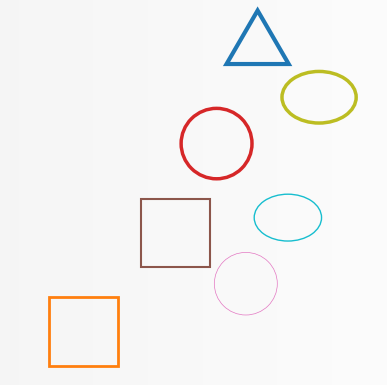[{"shape": "triangle", "thickness": 3, "radius": 0.46, "center": [0.665, 0.88]}, {"shape": "square", "thickness": 2, "radius": 0.44, "center": [0.215, 0.139]}, {"shape": "circle", "thickness": 2.5, "radius": 0.46, "center": [0.559, 0.627]}, {"shape": "square", "thickness": 1.5, "radius": 0.44, "center": [0.452, 0.395]}, {"shape": "circle", "thickness": 0.5, "radius": 0.41, "center": [0.634, 0.263]}, {"shape": "oval", "thickness": 2.5, "radius": 0.48, "center": [0.823, 0.747]}, {"shape": "oval", "thickness": 1, "radius": 0.43, "center": [0.743, 0.435]}]